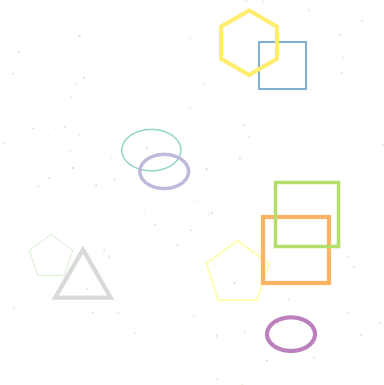[{"shape": "oval", "thickness": 1, "radius": 0.38, "center": [0.393, 0.61]}, {"shape": "pentagon", "thickness": 1.5, "radius": 0.43, "center": [0.617, 0.289]}, {"shape": "oval", "thickness": 2.5, "radius": 0.32, "center": [0.427, 0.555]}, {"shape": "square", "thickness": 1.5, "radius": 0.31, "center": [0.734, 0.829]}, {"shape": "square", "thickness": 3, "radius": 0.43, "center": [0.768, 0.352]}, {"shape": "square", "thickness": 2.5, "radius": 0.41, "center": [0.796, 0.444]}, {"shape": "triangle", "thickness": 3, "radius": 0.42, "center": [0.215, 0.269]}, {"shape": "oval", "thickness": 3, "radius": 0.31, "center": [0.756, 0.132]}, {"shape": "pentagon", "thickness": 0.5, "radius": 0.29, "center": [0.133, 0.332]}, {"shape": "hexagon", "thickness": 3, "radius": 0.42, "center": [0.647, 0.889]}]